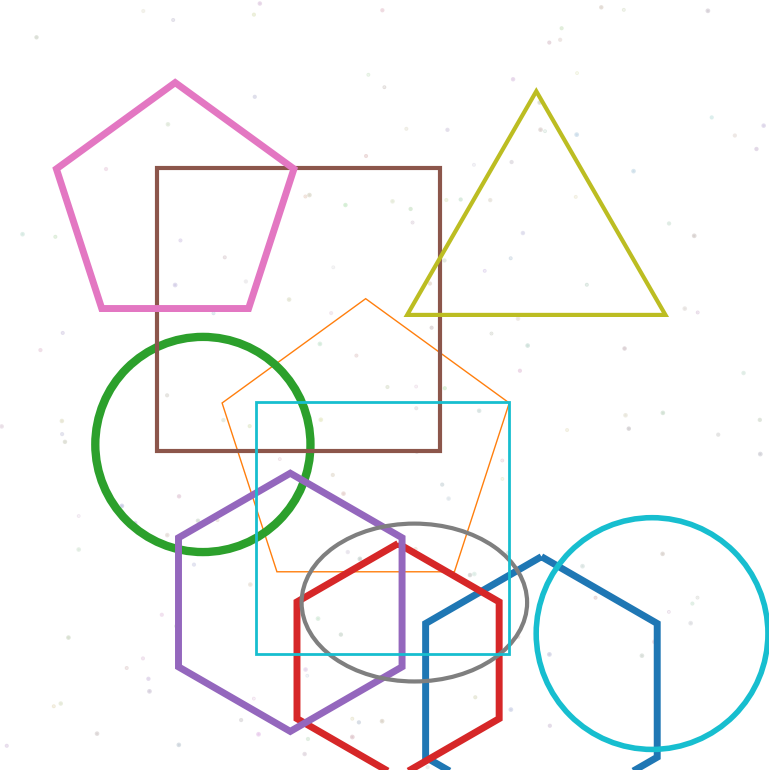[{"shape": "hexagon", "thickness": 2.5, "radius": 0.87, "center": [0.703, 0.103]}, {"shape": "pentagon", "thickness": 0.5, "radius": 0.98, "center": [0.475, 0.416]}, {"shape": "circle", "thickness": 3, "radius": 0.7, "center": [0.263, 0.423]}, {"shape": "hexagon", "thickness": 2.5, "radius": 0.76, "center": [0.517, 0.143]}, {"shape": "hexagon", "thickness": 2.5, "radius": 0.84, "center": [0.377, 0.218]}, {"shape": "square", "thickness": 1.5, "radius": 0.92, "center": [0.388, 0.598]}, {"shape": "pentagon", "thickness": 2.5, "radius": 0.81, "center": [0.227, 0.731]}, {"shape": "oval", "thickness": 1.5, "radius": 0.73, "center": [0.538, 0.217]}, {"shape": "triangle", "thickness": 1.5, "radius": 0.97, "center": [0.696, 0.688]}, {"shape": "square", "thickness": 1, "radius": 0.82, "center": [0.497, 0.314]}, {"shape": "circle", "thickness": 2, "radius": 0.75, "center": [0.847, 0.177]}]